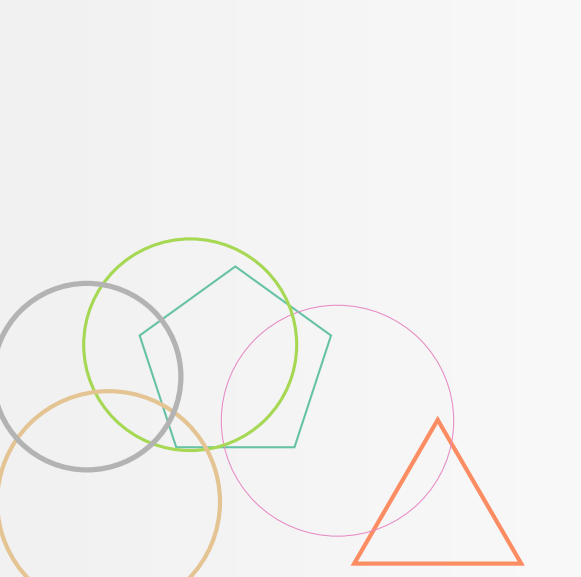[{"shape": "pentagon", "thickness": 1, "radius": 0.87, "center": [0.405, 0.365]}, {"shape": "triangle", "thickness": 2, "radius": 0.83, "center": [0.753, 0.106]}, {"shape": "circle", "thickness": 0.5, "radius": 1.0, "center": [0.581, 0.271]}, {"shape": "circle", "thickness": 1.5, "radius": 0.92, "center": [0.327, 0.402]}, {"shape": "circle", "thickness": 2, "radius": 0.96, "center": [0.187, 0.13]}, {"shape": "circle", "thickness": 2.5, "radius": 0.81, "center": [0.15, 0.347]}]